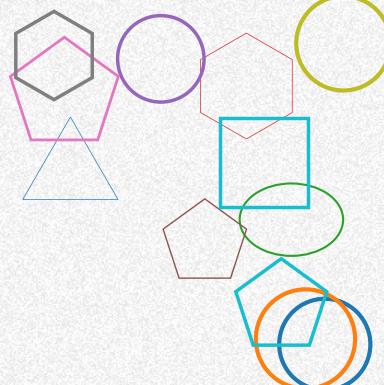[{"shape": "circle", "thickness": 3, "radius": 0.59, "center": [0.844, 0.106]}, {"shape": "triangle", "thickness": 0.5, "radius": 0.72, "center": [0.183, 0.553]}, {"shape": "circle", "thickness": 3, "radius": 0.64, "center": [0.794, 0.12]}, {"shape": "oval", "thickness": 1.5, "radius": 0.67, "center": [0.757, 0.429]}, {"shape": "hexagon", "thickness": 0.5, "radius": 0.69, "center": [0.64, 0.776]}, {"shape": "circle", "thickness": 2.5, "radius": 0.56, "center": [0.418, 0.847]}, {"shape": "pentagon", "thickness": 1, "radius": 0.57, "center": [0.532, 0.37]}, {"shape": "pentagon", "thickness": 2, "radius": 0.74, "center": [0.167, 0.756]}, {"shape": "hexagon", "thickness": 2.5, "radius": 0.57, "center": [0.14, 0.856]}, {"shape": "circle", "thickness": 3, "radius": 0.61, "center": [0.892, 0.887]}, {"shape": "pentagon", "thickness": 2.5, "radius": 0.62, "center": [0.731, 0.204]}, {"shape": "square", "thickness": 2.5, "radius": 0.57, "center": [0.686, 0.578]}]